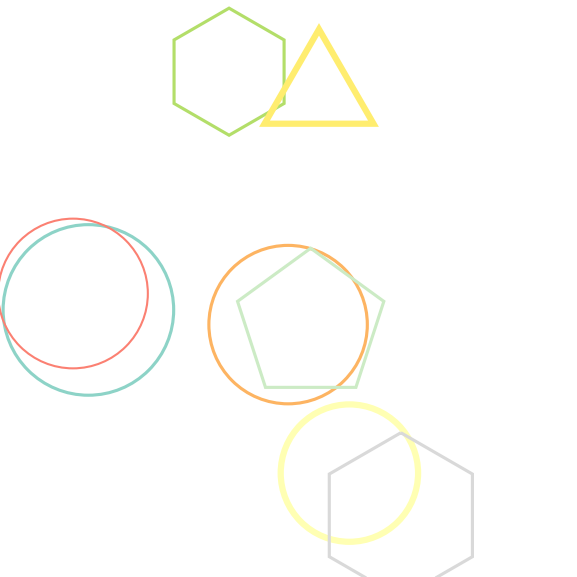[{"shape": "circle", "thickness": 1.5, "radius": 0.74, "center": [0.153, 0.462]}, {"shape": "circle", "thickness": 3, "radius": 0.59, "center": [0.605, 0.18]}, {"shape": "circle", "thickness": 1, "radius": 0.65, "center": [0.126, 0.491]}, {"shape": "circle", "thickness": 1.5, "radius": 0.69, "center": [0.499, 0.437]}, {"shape": "hexagon", "thickness": 1.5, "radius": 0.55, "center": [0.397, 0.875]}, {"shape": "hexagon", "thickness": 1.5, "radius": 0.72, "center": [0.694, 0.107]}, {"shape": "pentagon", "thickness": 1.5, "radius": 0.67, "center": [0.538, 0.436]}, {"shape": "triangle", "thickness": 3, "radius": 0.54, "center": [0.552, 0.839]}]